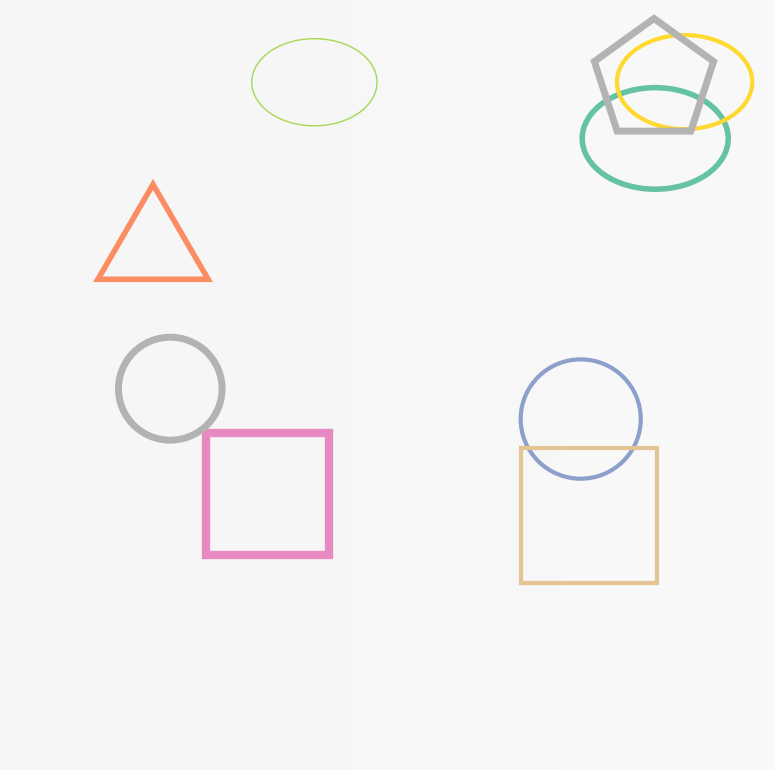[{"shape": "oval", "thickness": 2, "radius": 0.47, "center": [0.845, 0.82]}, {"shape": "triangle", "thickness": 2, "radius": 0.41, "center": [0.197, 0.678]}, {"shape": "circle", "thickness": 1.5, "radius": 0.39, "center": [0.749, 0.456]}, {"shape": "square", "thickness": 3, "radius": 0.4, "center": [0.345, 0.359]}, {"shape": "oval", "thickness": 0.5, "radius": 0.4, "center": [0.406, 0.893]}, {"shape": "oval", "thickness": 1.5, "radius": 0.44, "center": [0.883, 0.893]}, {"shape": "square", "thickness": 1.5, "radius": 0.44, "center": [0.76, 0.331]}, {"shape": "pentagon", "thickness": 2.5, "radius": 0.4, "center": [0.844, 0.895]}, {"shape": "circle", "thickness": 2.5, "radius": 0.33, "center": [0.22, 0.495]}]